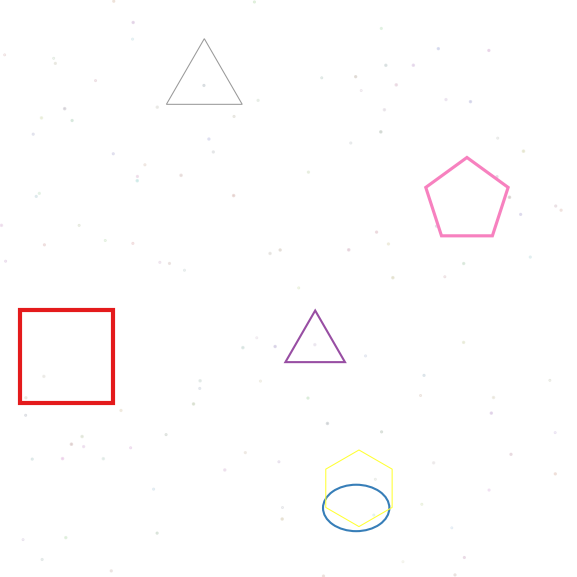[{"shape": "square", "thickness": 2, "radius": 0.4, "center": [0.115, 0.382]}, {"shape": "oval", "thickness": 1, "radius": 0.29, "center": [0.617, 0.12]}, {"shape": "triangle", "thickness": 1, "radius": 0.3, "center": [0.546, 0.402]}, {"shape": "hexagon", "thickness": 0.5, "radius": 0.33, "center": [0.622, 0.154]}, {"shape": "pentagon", "thickness": 1.5, "radius": 0.37, "center": [0.809, 0.651]}, {"shape": "triangle", "thickness": 0.5, "radius": 0.38, "center": [0.354, 0.856]}]